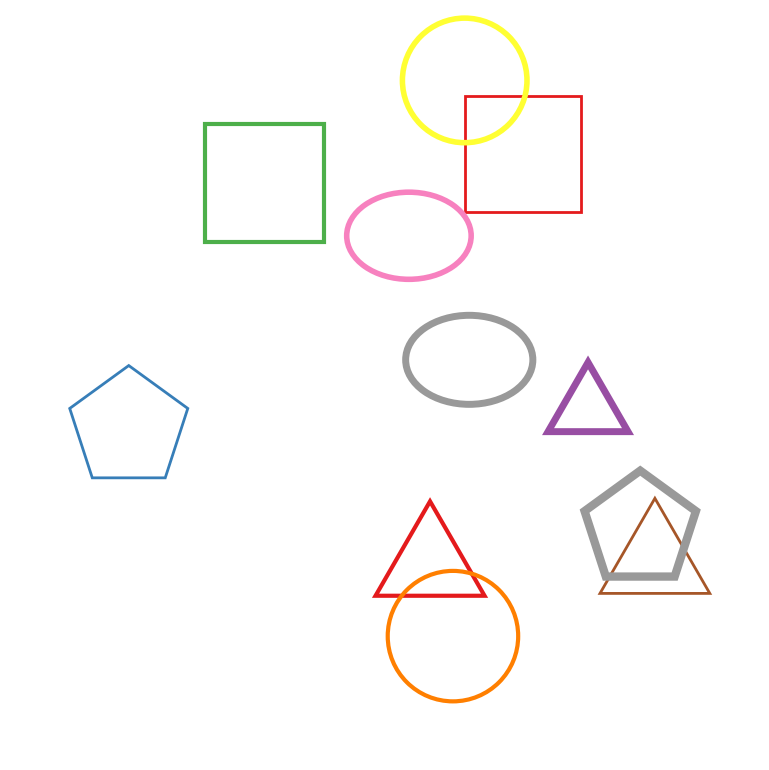[{"shape": "triangle", "thickness": 1.5, "radius": 0.41, "center": [0.559, 0.267]}, {"shape": "square", "thickness": 1, "radius": 0.38, "center": [0.68, 0.8]}, {"shape": "pentagon", "thickness": 1, "radius": 0.4, "center": [0.167, 0.445]}, {"shape": "square", "thickness": 1.5, "radius": 0.38, "center": [0.343, 0.762]}, {"shape": "triangle", "thickness": 2.5, "radius": 0.3, "center": [0.764, 0.469]}, {"shape": "circle", "thickness": 1.5, "radius": 0.42, "center": [0.588, 0.174]}, {"shape": "circle", "thickness": 2, "radius": 0.4, "center": [0.604, 0.896]}, {"shape": "triangle", "thickness": 1, "radius": 0.41, "center": [0.851, 0.271]}, {"shape": "oval", "thickness": 2, "radius": 0.4, "center": [0.531, 0.694]}, {"shape": "pentagon", "thickness": 3, "radius": 0.38, "center": [0.831, 0.313]}, {"shape": "oval", "thickness": 2.5, "radius": 0.41, "center": [0.609, 0.533]}]